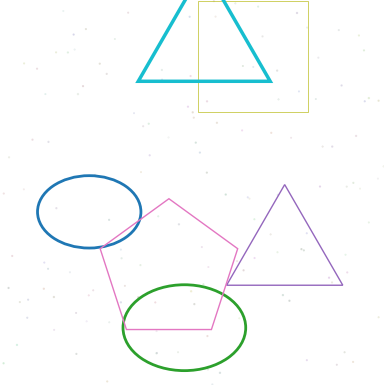[{"shape": "oval", "thickness": 2, "radius": 0.67, "center": [0.232, 0.45]}, {"shape": "oval", "thickness": 2, "radius": 0.8, "center": [0.479, 0.149]}, {"shape": "triangle", "thickness": 1, "radius": 0.87, "center": [0.739, 0.346]}, {"shape": "pentagon", "thickness": 1, "radius": 0.94, "center": [0.439, 0.296]}, {"shape": "square", "thickness": 0.5, "radius": 0.72, "center": [0.657, 0.853]}, {"shape": "triangle", "thickness": 2.5, "radius": 0.99, "center": [0.53, 0.888]}]